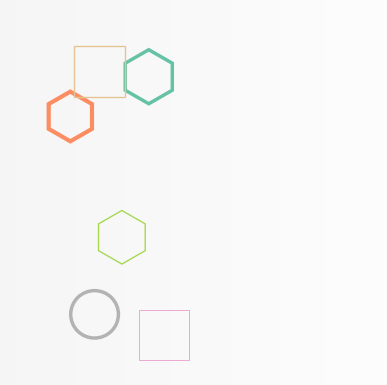[{"shape": "hexagon", "thickness": 2.5, "radius": 0.35, "center": [0.384, 0.801]}, {"shape": "hexagon", "thickness": 3, "radius": 0.32, "center": [0.182, 0.698]}, {"shape": "square", "thickness": 0.5, "radius": 0.32, "center": [0.424, 0.129]}, {"shape": "hexagon", "thickness": 1, "radius": 0.35, "center": [0.315, 0.384]}, {"shape": "square", "thickness": 1, "radius": 0.33, "center": [0.256, 0.814]}, {"shape": "circle", "thickness": 2.5, "radius": 0.31, "center": [0.244, 0.184]}]